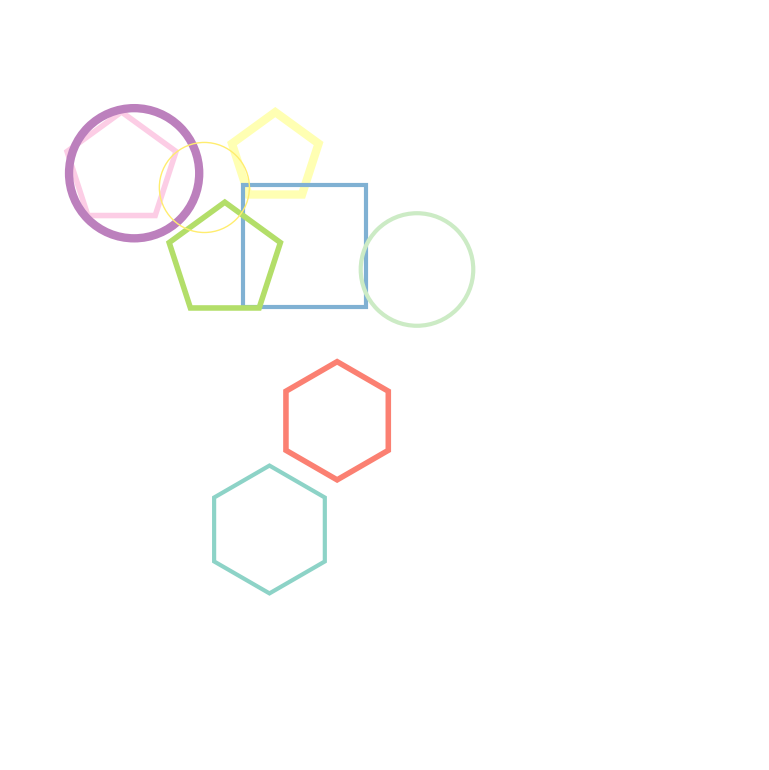[{"shape": "hexagon", "thickness": 1.5, "radius": 0.41, "center": [0.35, 0.312]}, {"shape": "pentagon", "thickness": 3, "radius": 0.3, "center": [0.357, 0.795]}, {"shape": "hexagon", "thickness": 2, "radius": 0.38, "center": [0.438, 0.454]}, {"shape": "square", "thickness": 1.5, "radius": 0.4, "center": [0.396, 0.68]}, {"shape": "pentagon", "thickness": 2, "radius": 0.38, "center": [0.292, 0.661]}, {"shape": "pentagon", "thickness": 2, "radius": 0.37, "center": [0.158, 0.78]}, {"shape": "circle", "thickness": 3, "radius": 0.42, "center": [0.174, 0.775]}, {"shape": "circle", "thickness": 1.5, "radius": 0.37, "center": [0.542, 0.65]}, {"shape": "circle", "thickness": 0.5, "radius": 0.29, "center": [0.265, 0.757]}]